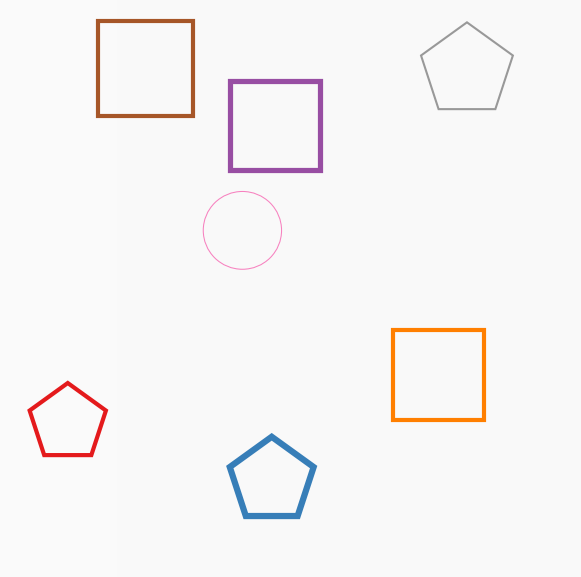[{"shape": "pentagon", "thickness": 2, "radius": 0.34, "center": [0.117, 0.267]}, {"shape": "pentagon", "thickness": 3, "radius": 0.38, "center": [0.467, 0.167]}, {"shape": "square", "thickness": 2.5, "radius": 0.38, "center": [0.473, 0.782]}, {"shape": "square", "thickness": 2, "radius": 0.39, "center": [0.755, 0.35]}, {"shape": "square", "thickness": 2, "radius": 0.41, "center": [0.25, 0.88]}, {"shape": "circle", "thickness": 0.5, "radius": 0.34, "center": [0.417, 0.6]}, {"shape": "pentagon", "thickness": 1, "radius": 0.42, "center": [0.803, 0.877]}]